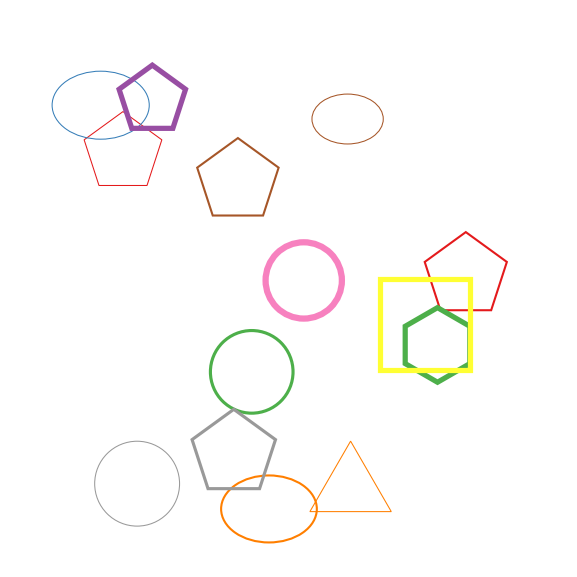[{"shape": "pentagon", "thickness": 1, "radius": 0.37, "center": [0.807, 0.522]}, {"shape": "pentagon", "thickness": 0.5, "radius": 0.35, "center": [0.213, 0.735]}, {"shape": "oval", "thickness": 0.5, "radius": 0.42, "center": [0.174, 0.817]}, {"shape": "hexagon", "thickness": 2.5, "radius": 0.32, "center": [0.758, 0.402]}, {"shape": "circle", "thickness": 1.5, "radius": 0.36, "center": [0.436, 0.355]}, {"shape": "pentagon", "thickness": 2.5, "radius": 0.3, "center": [0.264, 0.826]}, {"shape": "triangle", "thickness": 0.5, "radius": 0.41, "center": [0.607, 0.154]}, {"shape": "oval", "thickness": 1, "radius": 0.41, "center": [0.466, 0.118]}, {"shape": "square", "thickness": 2.5, "radius": 0.39, "center": [0.736, 0.438]}, {"shape": "pentagon", "thickness": 1, "radius": 0.37, "center": [0.412, 0.686]}, {"shape": "oval", "thickness": 0.5, "radius": 0.31, "center": [0.602, 0.793]}, {"shape": "circle", "thickness": 3, "radius": 0.33, "center": [0.526, 0.514]}, {"shape": "pentagon", "thickness": 1.5, "radius": 0.38, "center": [0.405, 0.214]}, {"shape": "circle", "thickness": 0.5, "radius": 0.37, "center": [0.237, 0.162]}]